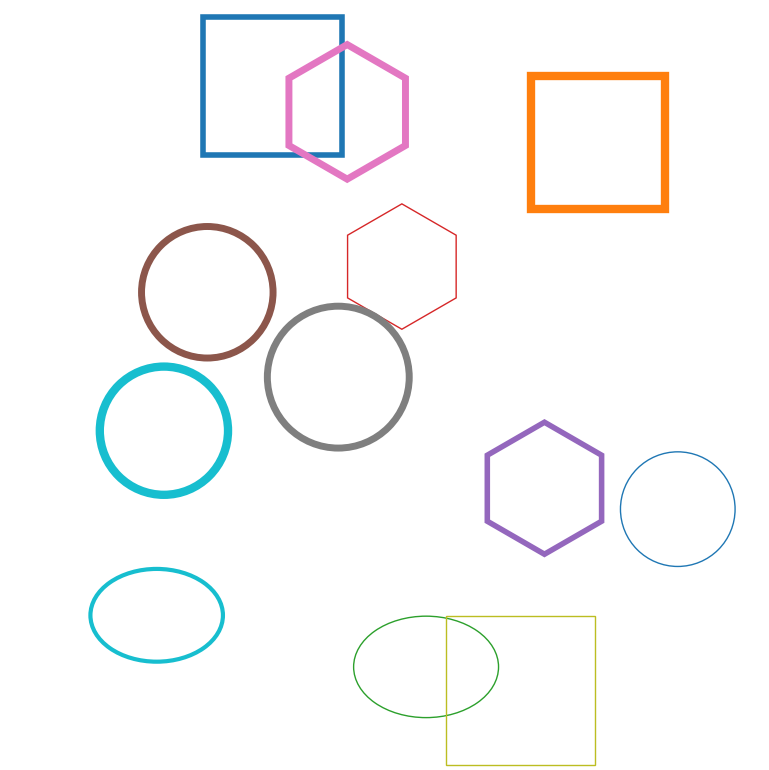[{"shape": "circle", "thickness": 0.5, "radius": 0.37, "center": [0.88, 0.339]}, {"shape": "square", "thickness": 2, "radius": 0.45, "center": [0.354, 0.888]}, {"shape": "square", "thickness": 3, "radius": 0.43, "center": [0.777, 0.815]}, {"shape": "oval", "thickness": 0.5, "radius": 0.47, "center": [0.553, 0.134]}, {"shape": "hexagon", "thickness": 0.5, "radius": 0.41, "center": [0.522, 0.654]}, {"shape": "hexagon", "thickness": 2, "radius": 0.43, "center": [0.707, 0.366]}, {"shape": "circle", "thickness": 2.5, "radius": 0.43, "center": [0.269, 0.62]}, {"shape": "hexagon", "thickness": 2.5, "radius": 0.44, "center": [0.451, 0.855]}, {"shape": "circle", "thickness": 2.5, "radius": 0.46, "center": [0.439, 0.51]}, {"shape": "square", "thickness": 0.5, "radius": 0.48, "center": [0.676, 0.104]}, {"shape": "circle", "thickness": 3, "radius": 0.42, "center": [0.213, 0.441]}, {"shape": "oval", "thickness": 1.5, "radius": 0.43, "center": [0.203, 0.201]}]